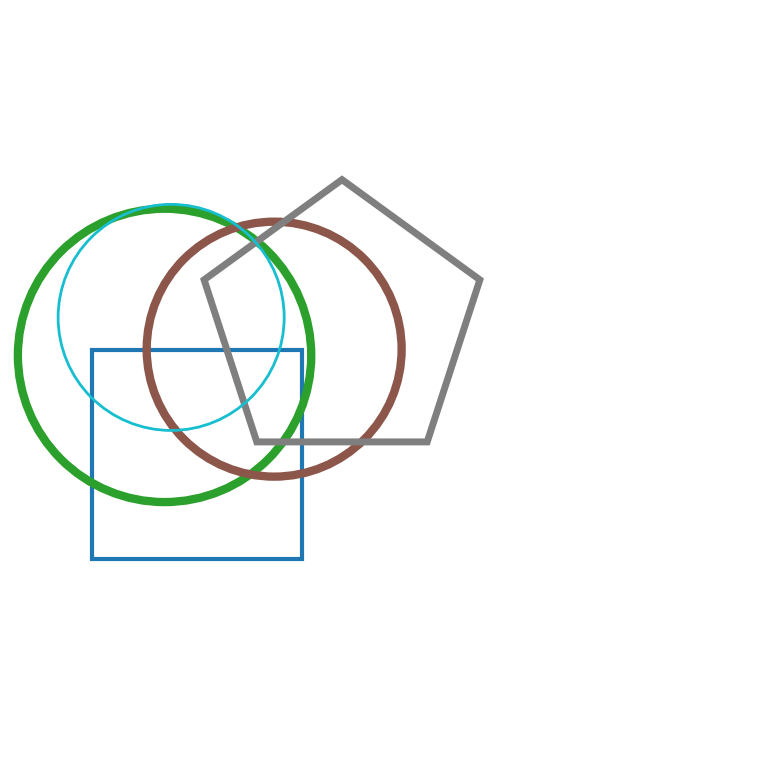[{"shape": "square", "thickness": 1.5, "radius": 0.68, "center": [0.256, 0.409]}, {"shape": "circle", "thickness": 3, "radius": 0.95, "center": [0.214, 0.538]}, {"shape": "circle", "thickness": 3, "radius": 0.83, "center": [0.356, 0.547]}, {"shape": "pentagon", "thickness": 2.5, "radius": 0.94, "center": [0.444, 0.578]}, {"shape": "circle", "thickness": 1, "radius": 0.73, "center": [0.222, 0.588]}]